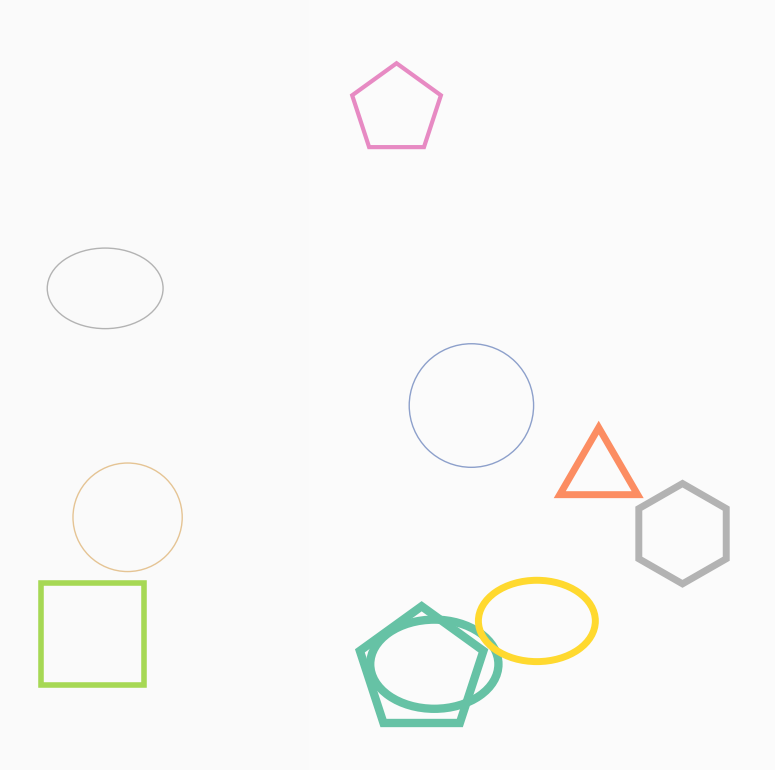[{"shape": "oval", "thickness": 3, "radius": 0.41, "center": [0.56, 0.137]}, {"shape": "pentagon", "thickness": 3, "radius": 0.42, "center": [0.544, 0.129]}, {"shape": "triangle", "thickness": 2.5, "radius": 0.29, "center": [0.773, 0.387]}, {"shape": "circle", "thickness": 0.5, "radius": 0.4, "center": [0.608, 0.473]}, {"shape": "pentagon", "thickness": 1.5, "radius": 0.3, "center": [0.512, 0.858]}, {"shape": "square", "thickness": 2, "radius": 0.33, "center": [0.119, 0.177]}, {"shape": "oval", "thickness": 2.5, "radius": 0.38, "center": [0.693, 0.194]}, {"shape": "circle", "thickness": 0.5, "radius": 0.35, "center": [0.165, 0.328]}, {"shape": "hexagon", "thickness": 2.5, "radius": 0.33, "center": [0.881, 0.307]}, {"shape": "oval", "thickness": 0.5, "radius": 0.37, "center": [0.136, 0.626]}]